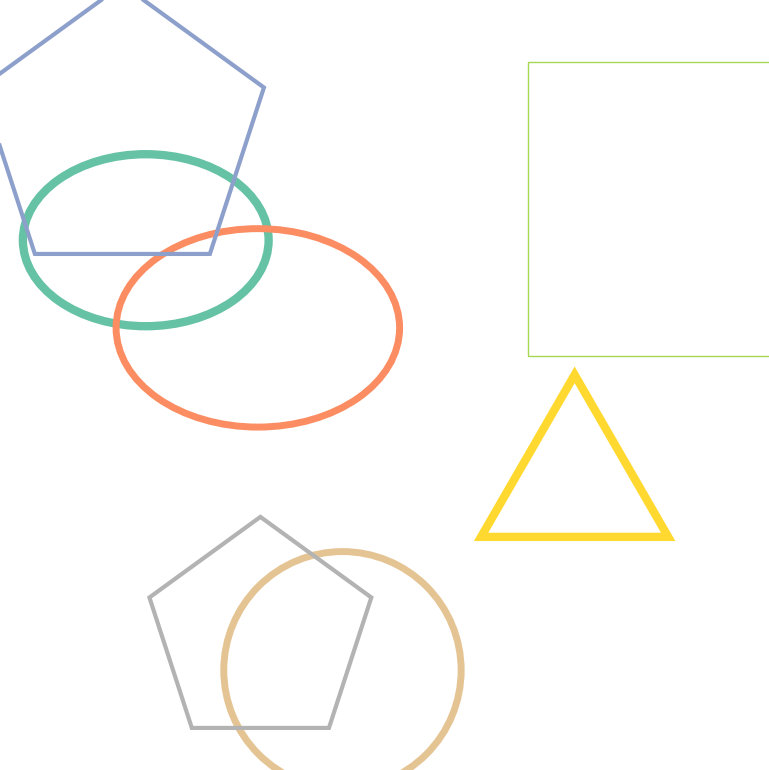[{"shape": "oval", "thickness": 3, "radius": 0.8, "center": [0.189, 0.688]}, {"shape": "oval", "thickness": 2.5, "radius": 0.92, "center": [0.335, 0.574]}, {"shape": "pentagon", "thickness": 1.5, "radius": 0.97, "center": [0.159, 0.827]}, {"shape": "square", "thickness": 0.5, "radius": 0.95, "center": [0.877, 0.728]}, {"shape": "triangle", "thickness": 3, "radius": 0.7, "center": [0.746, 0.373]}, {"shape": "circle", "thickness": 2.5, "radius": 0.77, "center": [0.445, 0.13]}, {"shape": "pentagon", "thickness": 1.5, "radius": 0.76, "center": [0.338, 0.177]}]